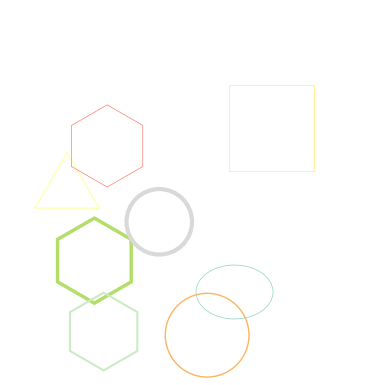[{"shape": "oval", "thickness": 0.5, "radius": 0.5, "center": [0.609, 0.242]}, {"shape": "triangle", "thickness": 1, "radius": 0.48, "center": [0.174, 0.508]}, {"shape": "hexagon", "thickness": 0.5, "radius": 0.53, "center": [0.278, 0.621]}, {"shape": "circle", "thickness": 1, "radius": 0.54, "center": [0.538, 0.129]}, {"shape": "hexagon", "thickness": 2.5, "radius": 0.55, "center": [0.245, 0.323]}, {"shape": "circle", "thickness": 3, "radius": 0.43, "center": [0.414, 0.424]}, {"shape": "hexagon", "thickness": 1.5, "radius": 0.51, "center": [0.269, 0.139]}, {"shape": "square", "thickness": 0.5, "radius": 0.55, "center": [0.705, 0.668]}]